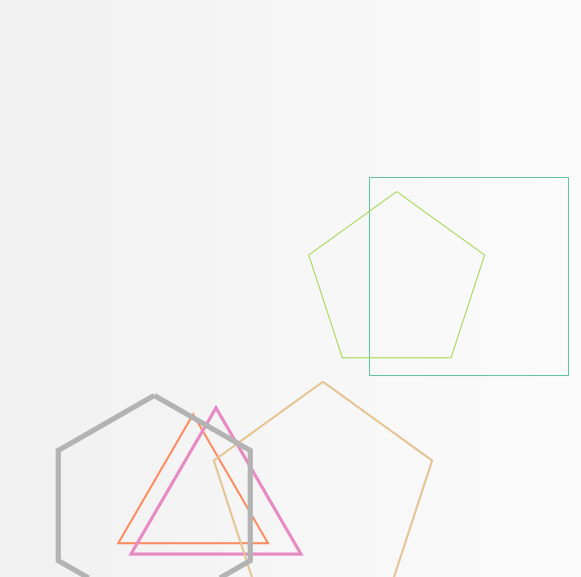[{"shape": "square", "thickness": 0.5, "radius": 0.86, "center": [0.806, 0.521]}, {"shape": "triangle", "thickness": 1, "radius": 0.74, "center": [0.332, 0.133]}, {"shape": "triangle", "thickness": 1.5, "radius": 0.84, "center": [0.372, 0.124]}, {"shape": "pentagon", "thickness": 0.5, "radius": 0.8, "center": [0.682, 0.508]}, {"shape": "pentagon", "thickness": 1, "radius": 0.99, "center": [0.556, 0.141]}, {"shape": "hexagon", "thickness": 2.5, "radius": 0.95, "center": [0.265, 0.124]}]